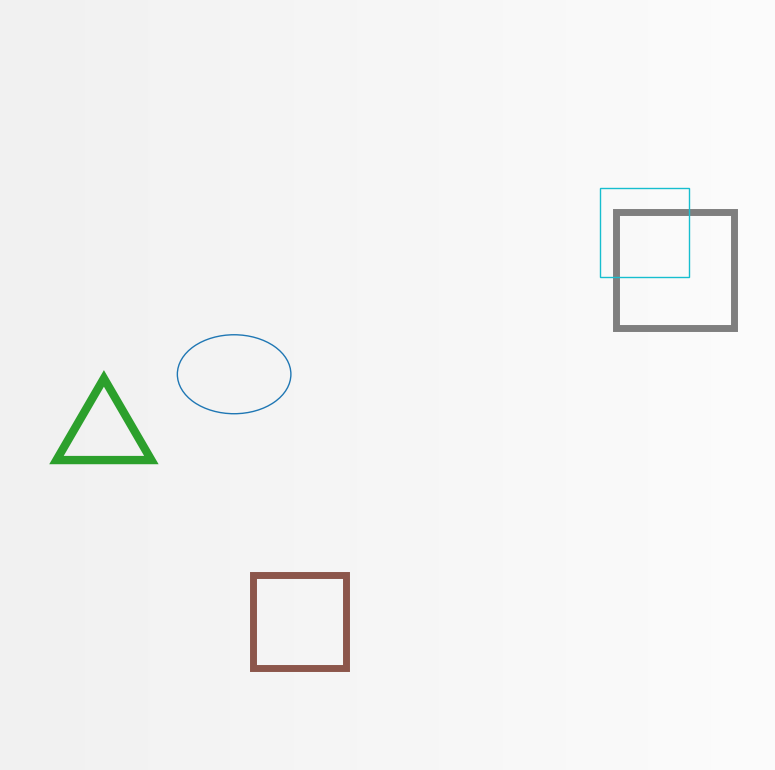[{"shape": "oval", "thickness": 0.5, "radius": 0.37, "center": [0.302, 0.514]}, {"shape": "triangle", "thickness": 3, "radius": 0.35, "center": [0.134, 0.438]}, {"shape": "square", "thickness": 2.5, "radius": 0.3, "center": [0.387, 0.192]}, {"shape": "square", "thickness": 2.5, "radius": 0.38, "center": [0.871, 0.649]}, {"shape": "square", "thickness": 0.5, "radius": 0.29, "center": [0.832, 0.698]}]